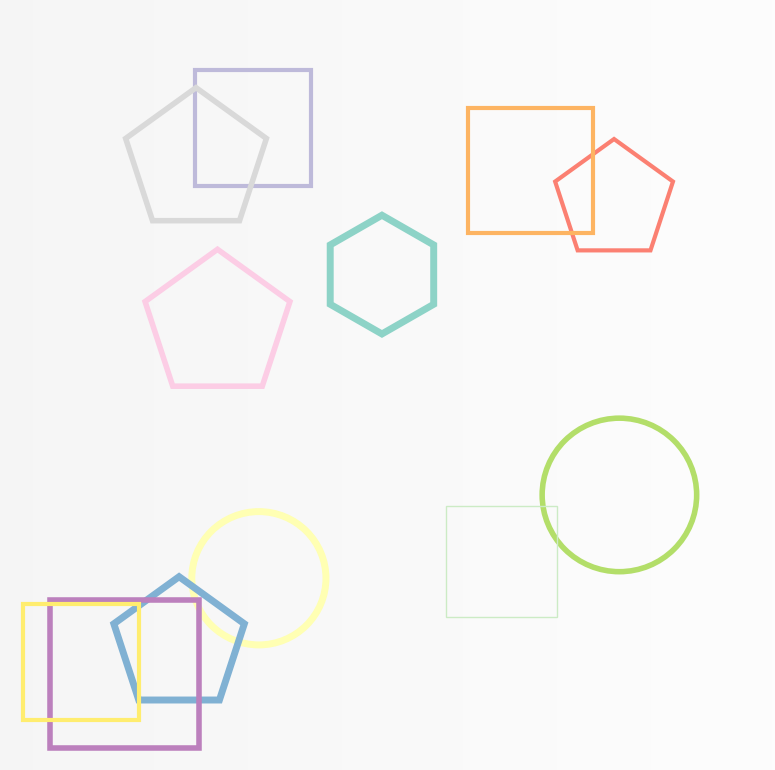[{"shape": "hexagon", "thickness": 2.5, "radius": 0.39, "center": [0.493, 0.643]}, {"shape": "circle", "thickness": 2.5, "radius": 0.43, "center": [0.334, 0.249]}, {"shape": "square", "thickness": 1.5, "radius": 0.37, "center": [0.326, 0.834]}, {"shape": "pentagon", "thickness": 1.5, "radius": 0.4, "center": [0.792, 0.74]}, {"shape": "pentagon", "thickness": 2.5, "radius": 0.44, "center": [0.231, 0.163]}, {"shape": "square", "thickness": 1.5, "radius": 0.4, "center": [0.685, 0.779]}, {"shape": "circle", "thickness": 2, "radius": 0.5, "center": [0.799, 0.357]}, {"shape": "pentagon", "thickness": 2, "radius": 0.49, "center": [0.281, 0.578]}, {"shape": "pentagon", "thickness": 2, "radius": 0.48, "center": [0.253, 0.791]}, {"shape": "square", "thickness": 2, "radius": 0.48, "center": [0.161, 0.125]}, {"shape": "square", "thickness": 0.5, "radius": 0.36, "center": [0.647, 0.271]}, {"shape": "square", "thickness": 1.5, "radius": 0.37, "center": [0.105, 0.14]}]